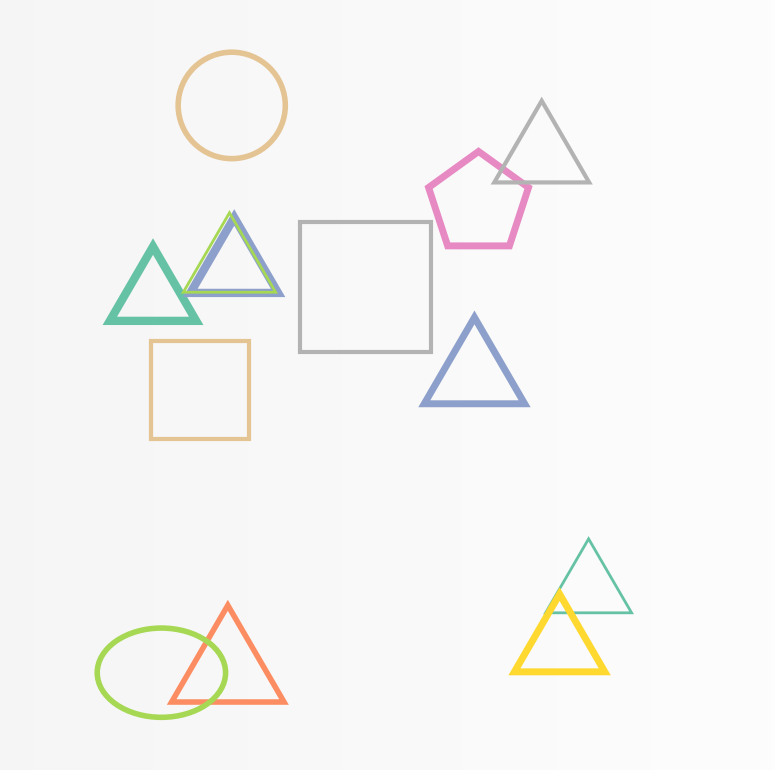[{"shape": "triangle", "thickness": 1, "radius": 0.32, "center": [0.759, 0.236]}, {"shape": "triangle", "thickness": 3, "radius": 0.32, "center": [0.197, 0.615]}, {"shape": "triangle", "thickness": 2, "radius": 0.42, "center": [0.294, 0.13]}, {"shape": "triangle", "thickness": 3, "radius": 0.33, "center": [0.302, 0.652]}, {"shape": "triangle", "thickness": 2.5, "radius": 0.37, "center": [0.612, 0.513]}, {"shape": "pentagon", "thickness": 2.5, "radius": 0.34, "center": [0.617, 0.736]}, {"shape": "oval", "thickness": 2, "radius": 0.41, "center": [0.208, 0.126]}, {"shape": "triangle", "thickness": 1, "radius": 0.34, "center": [0.296, 0.655]}, {"shape": "triangle", "thickness": 2.5, "radius": 0.34, "center": [0.722, 0.161]}, {"shape": "circle", "thickness": 2, "radius": 0.35, "center": [0.299, 0.863]}, {"shape": "square", "thickness": 1.5, "radius": 0.32, "center": [0.258, 0.494]}, {"shape": "square", "thickness": 1.5, "radius": 0.42, "center": [0.472, 0.627]}, {"shape": "triangle", "thickness": 1.5, "radius": 0.35, "center": [0.699, 0.798]}]